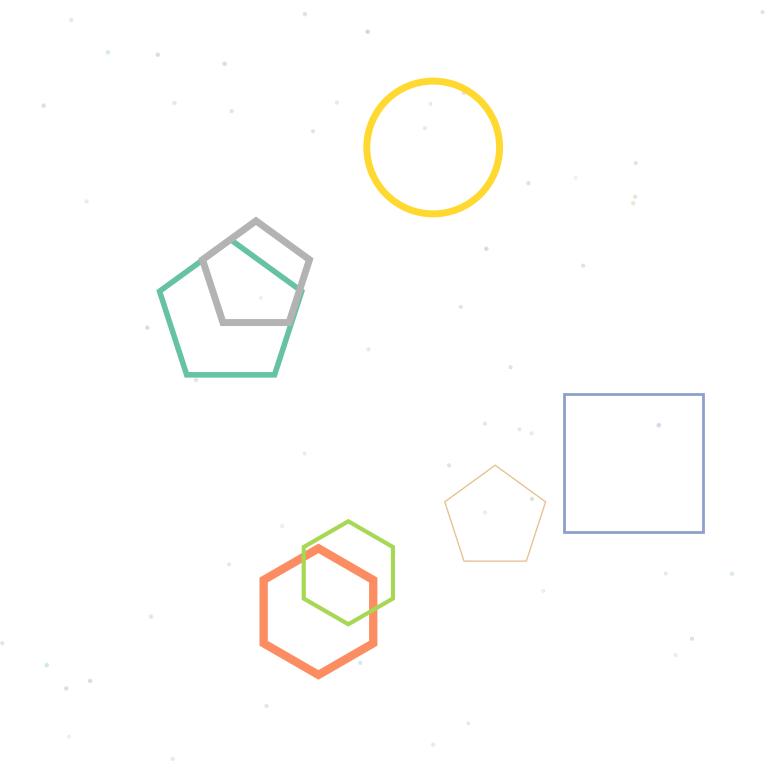[{"shape": "pentagon", "thickness": 2, "radius": 0.49, "center": [0.3, 0.592]}, {"shape": "hexagon", "thickness": 3, "radius": 0.41, "center": [0.414, 0.206]}, {"shape": "square", "thickness": 1, "radius": 0.45, "center": [0.823, 0.399]}, {"shape": "hexagon", "thickness": 1.5, "radius": 0.33, "center": [0.452, 0.256]}, {"shape": "circle", "thickness": 2.5, "radius": 0.43, "center": [0.563, 0.808]}, {"shape": "pentagon", "thickness": 0.5, "radius": 0.34, "center": [0.643, 0.327]}, {"shape": "pentagon", "thickness": 2.5, "radius": 0.37, "center": [0.332, 0.64]}]